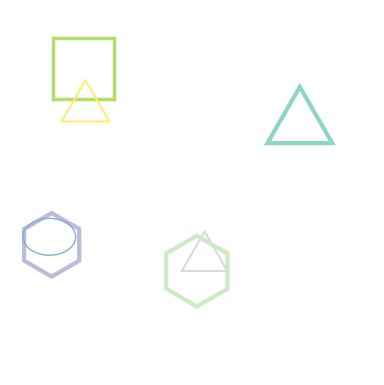[{"shape": "triangle", "thickness": 3, "radius": 0.49, "center": [0.779, 0.677]}, {"shape": "hexagon", "thickness": 3, "radius": 0.41, "center": [0.134, 0.364]}, {"shape": "oval", "thickness": 1, "radius": 0.34, "center": [0.128, 0.385]}, {"shape": "square", "thickness": 2.5, "radius": 0.4, "center": [0.217, 0.822]}, {"shape": "triangle", "thickness": 1.5, "radius": 0.34, "center": [0.531, 0.33]}, {"shape": "hexagon", "thickness": 3, "radius": 0.46, "center": [0.511, 0.296]}, {"shape": "triangle", "thickness": 1.5, "radius": 0.36, "center": [0.222, 0.72]}]